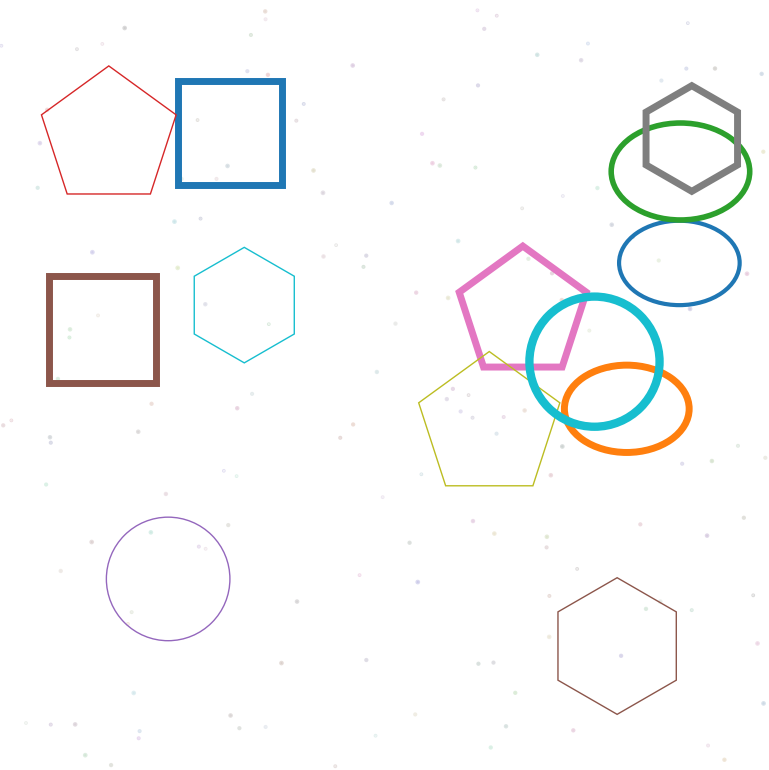[{"shape": "square", "thickness": 2.5, "radius": 0.34, "center": [0.298, 0.827]}, {"shape": "oval", "thickness": 1.5, "radius": 0.39, "center": [0.882, 0.659]}, {"shape": "oval", "thickness": 2.5, "radius": 0.41, "center": [0.814, 0.469]}, {"shape": "oval", "thickness": 2, "radius": 0.45, "center": [0.884, 0.777]}, {"shape": "pentagon", "thickness": 0.5, "radius": 0.46, "center": [0.141, 0.822]}, {"shape": "circle", "thickness": 0.5, "radius": 0.4, "center": [0.218, 0.248]}, {"shape": "hexagon", "thickness": 0.5, "radius": 0.44, "center": [0.801, 0.161]}, {"shape": "square", "thickness": 2.5, "radius": 0.35, "center": [0.133, 0.572]}, {"shape": "pentagon", "thickness": 2.5, "radius": 0.43, "center": [0.679, 0.594]}, {"shape": "hexagon", "thickness": 2.5, "radius": 0.34, "center": [0.898, 0.82]}, {"shape": "pentagon", "thickness": 0.5, "radius": 0.48, "center": [0.635, 0.447]}, {"shape": "hexagon", "thickness": 0.5, "radius": 0.38, "center": [0.317, 0.604]}, {"shape": "circle", "thickness": 3, "radius": 0.42, "center": [0.772, 0.53]}]